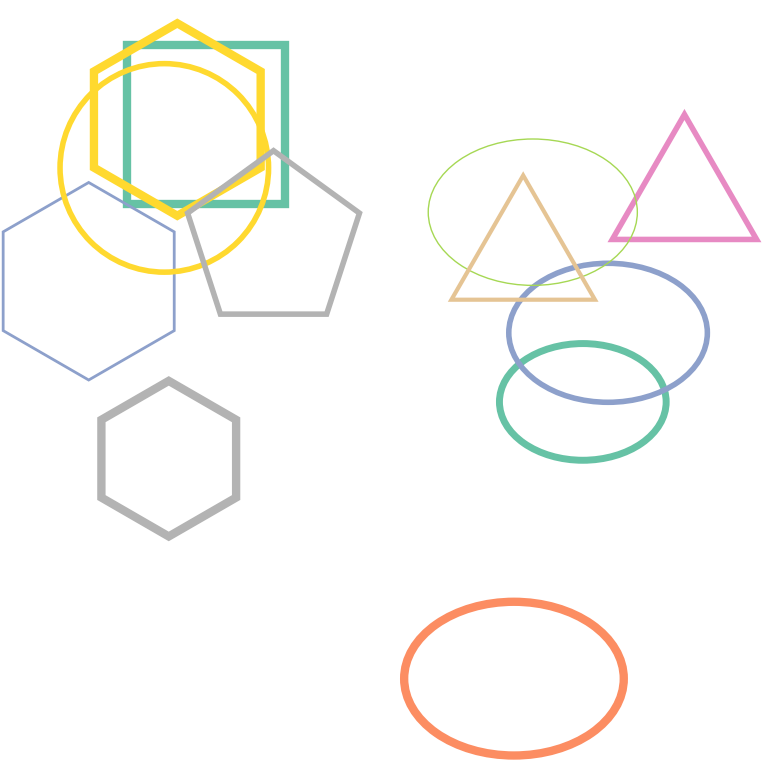[{"shape": "oval", "thickness": 2.5, "radius": 0.54, "center": [0.757, 0.478]}, {"shape": "square", "thickness": 3, "radius": 0.51, "center": [0.267, 0.839]}, {"shape": "oval", "thickness": 3, "radius": 0.71, "center": [0.667, 0.119]}, {"shape": "hexagon", "thickness": 1, "radius": 0.64, "center": [0.115, 0.635]}, {"shape": "oval", "thickness": 2, "radius": 0.64, "center": [0.79, 0.568]}, {"shape": "triangle", "thickness": 2, "radius": 0.54, "center": [0.889, 0.743]}, {"shape": "oval", "thickness": 0.5, "radius": 0.68, "center": [0.692, 0.724]}, {"shape": "circle", "thickness": 2, "radius": 0.68, "center": [0.213, 0.782]}, {"shape": "hexagon", "thickness": 3, "radius": 0.62, "center": [0.23, 0.845]}, {"shape": "triangle", "thickness": 1.5, "radius": 0.54, "center": [0.679, 0.665]}, {"shape": "pentagon", "thickness": 2, "radius": 0.59, "center": [0.355, 0.687]}, {"shape": "hexagon", "thickness": 3, "radius": 0.51, "center": [0.219, 0.404]}]